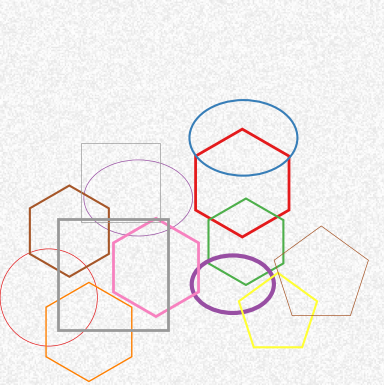[{"shape": "circle", "thickness": 0.5, "radius": 0.63, "center": [0.127, 0.227]}, {"shape": "hexagon", "thickness": 2, "radius": 0.7, "center": [0.629, 0.525]}, {"shape": "oval", "thickness": 1.5, "radius": 0.7, "center": [0.632, 0.642]}, {"shape": "hexagon", "thickness": 1.5, "radius": 0.56, "center": [0.639, 0.372]}, {"shape": "oval", "thickness": 0.5, "radius": 0.71, "center": [0.359, 0.486]}, {"shape": "oval", "thickness": 3, "radius": 0.53, "center": [0.605, 0.262]}, {"shape": "hexagon", "thickness": 1, "radius": 0.64, "center": [0.231, 0.138]}, {"shape": "pentagon", "thickness": 1.5, "radius": 0.53, "center": [0.722, 0.184]}, {"shape": "hexagon", "thickness": 1.5, "radius": 0.59, "center": [0.18, 0.4]}, {"shape": "pentagon", "thickness": 0.5, "radius": 0.64, "center": [0.834, 0.284]}, {"shape": "hexagon", "thickness": 2, "radius": 0.64, "center": [0.405, 0.305]}, {"shape": "square", "thickness": 2, "radius": 0.72, "center": [0.294, 0.287]}, {"shape": "square", "thickness": 0.5, "radius": 0.51, "center": [0.313, 0.525]}]